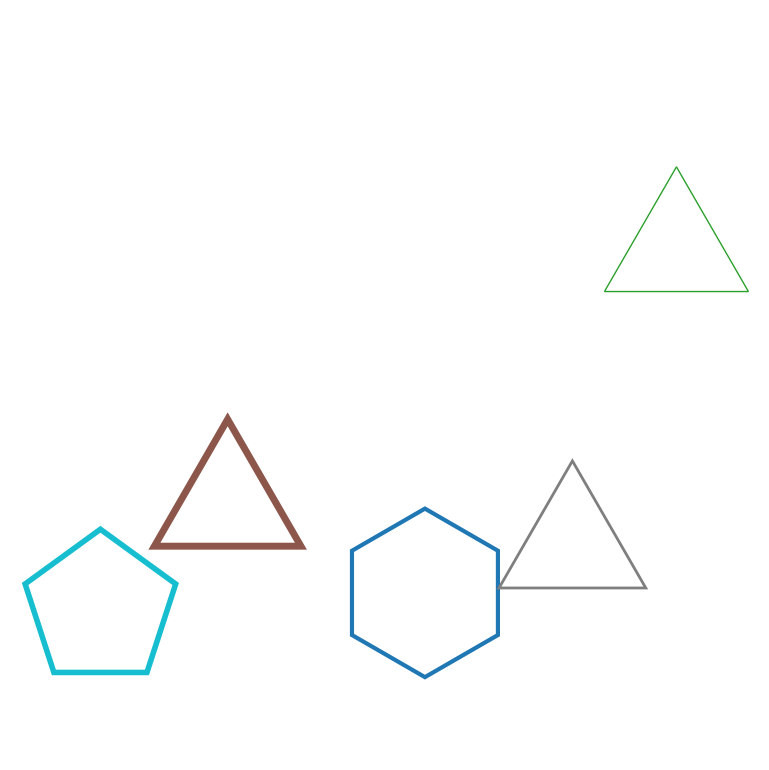[{"shape": "hexagon", "thickness": 1.5, "radius": 0.55, "center": [0.552, 0.23]}, {"shape": "triangle", "thickness": 0.5, "radius": 0.54, "center": [0.878, 0.675]}, {"shape": "triangle", "thickness": 2.5, "radius": 0.55, "center": [0.296, 0.346]}, {"shape": "triangle", "thickness": 1, "radius": 0.55, "center": [0.743, 0.291]}, {"shape": "pentagon", "thickness": 2, "radius": 0.51, "center": [0.13, 0.21]}]